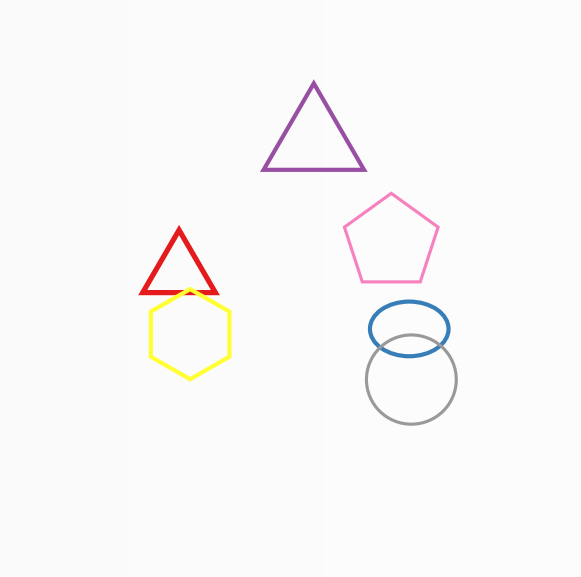[{"shape": "triangle", "thickness": 2.5, "radius": 0.36, "center": [0.308, 0.529]}, {"shape": "oval", "thickness": 2, "radius": 0.34, "center": [0.704, 0.43]}, {"shape": "triangle", "thickness": 2, "radius": 0.5, "center": [0.54, 0.755]}, {"shape": "hexagon", "thickness": 2, "radius": 0.39, "center": [0.327, 0.42]}, {"shape": "pentagon", "thickness": 1.5, "radius": 0.42, "center": [0.673, 0.58]}, {"shape": "circle", "thickness": 1.5, "radius": 0.39, "center": [0.708, 0.342]}]